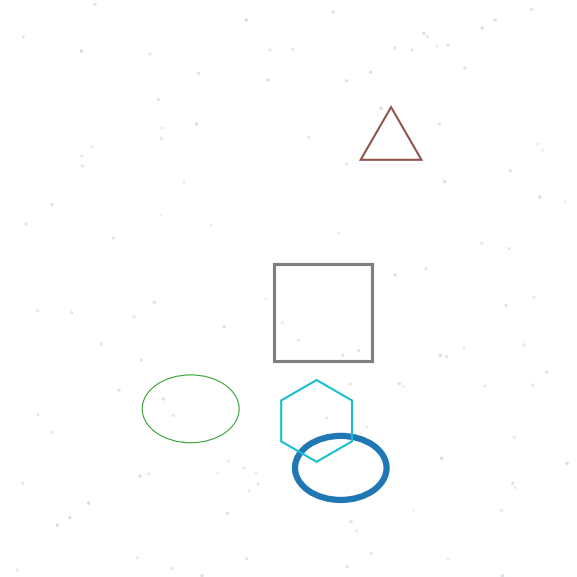[{"shape": "oval", "thickness": 3, "radius": 0.4, "center": [0.59, 0.189]}, {"shape": "oval", "thickness": 0.5, "radius": 0.42, "center": [0.33, 0.291]}, {"shape": "triangle", "thickness": 1, "radius": 0.3, "center": [0.677, 0.753]}, {"shape": "square", "thickness": 1.5, "radius": 0.42, "center": [0.559, 0.458]}, {"shape": "hexagon", "thickness": 1, "radius": 0.35, "center": [0.548, 0.27]}]